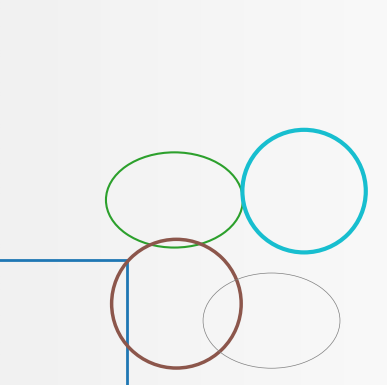[{"shape": "square", "thickness": 2, "radius": 0.98, "center": [0.131, 0.128]}, {"shape": "oval", "thickness": 1.5, "radius": 0.88, "center": [0.45, 0.481]}, {"shape": "circle", "thickness": 2.5, "radius": 0.84, "center": [0.455, 0.211]}, {"shape": "oval", "thickness": 0.5, "radius": 0.88, "center": [0.701, 0.167]}, {"shape": "circle", "thickness": 3, "radius": 0.8, "center": [0.785, 0.504]}]